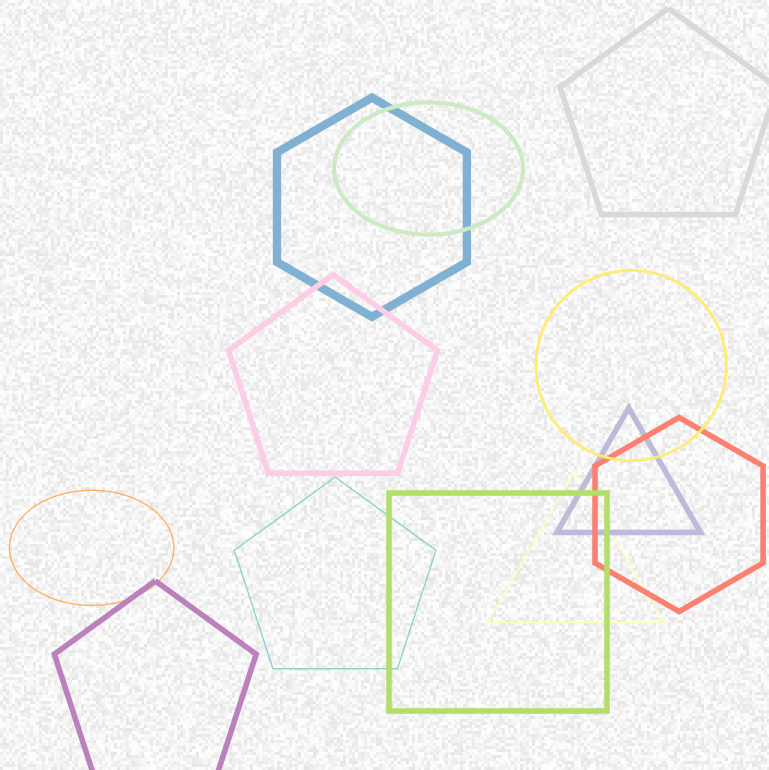[{"shape": "pentagon", "thickness": 0.5, "radius": 0.69, "center": [0.435, 0.243]}, {"shape": "triangle", "thickness": 0.5, "radius": 0.66, "center": [0.747, 0.257]}, {"shape": "triangle", "thickness": 2, "radius": 0.54, "center": [0.817, 0.362]}, {"shape": "hexagon", "thickness": 2, "radius": 0.63, "center": [0.882, 0.332]}, {"shape": "hexagon", "thickness": 3, "radius": 0.71, "center": [0.483, 0.731]}, {"shape": "oval", "thickness": 0.5, "radius": 0.53, "center": [0.119, 0.289]}, {"shape": "square", "thickness": 2, "radius": 0.71, "center": [0.647, 0.218]}, {"shape": "pentagon", "thickness": 2, "radius": 0.71, "center": [0.432, 0.501]}, {"shape": "pentagon", "thickness": 2, "radius": 0.74, "center": [0.868, 0.841]}, {"shape": "pentagon", "thickness": 2, "radius": 0.69, "center": [0.202, 0.108]}, {"shape": "oval", "thickness": 1.5, "radius": 0.61, "center": [0.557, 0.781]}, {"shape": "circle", "thickness": 1, "radius": 0.62, "center": [0.82, 0.525]}]